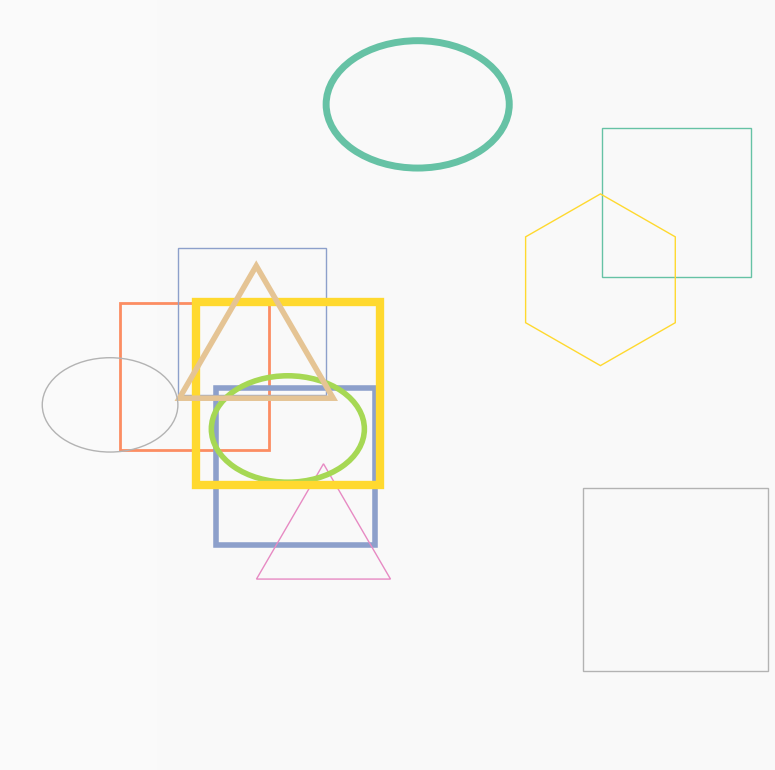[{"shape": "square", "thickness": 0.5, "radius": 0.48, "center": [0.873, 0.737]}, {"shape": "oval", "thickness": 2.5, "radius": 0.59, "center": [0.539, 0.864]}, {"shape": "square", "thickness": 1, "radius": 0.48, "center": [0.251, 0.511]}, {"shape": "square", "thickness": 0.5, "radius": 0.48, "center": [0.325, 0.583]}, {"shape": "square", "thickness": 2, "radius": 0.51, "center": [0.381, 0.395]}, {"shape": "triangle", "thickness": 0.5, "radius": 0.5, "center": [0.417, 0.298]}, {"shape": "oval", "thickness": 2, "radius": 0.49, "center": [0.371, 0.443]}, {"shape": "hexagon", "thickness": 0.5, "radius": 0.56, "center": [0.775, 0.637]}, {"shape": "square", "thickness": 3, "radius": 0.59, "center": [0.372, 0.489]}, {"shape": "triangle", "thickness": 2, "radius": 0.57, "center": [0.331, 0.54]}, {"shape": "oval", "thickness": 0.5, "radius": 0.44, "center": [0.142, 0.474]}, {"shape": "square", "thickness": 0.5, "radius": 0.6, "center": [0.872, 0.247]}]